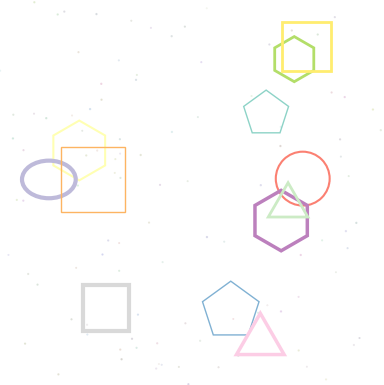[{"shape": "pentagon", "thickness": 1, "radius": 0.31, "center": [0.691, 0.705]}, {"shape": "hexagon", "thickness": 1.5, "radius": 0.39, "center": [0.206, 0.609]}, {"shape": "oval", "thickness": 3, "radius": 0.35, "center": [0.127, 0.534]}, {"shape": "circle", "thickness": 1.5, "radius": 0.35, "center": [0.786, 0.536]}, {"shape": "pentagon", "thickness": 1, "radius": 0.39, "center": [0.599, 0.192]}, {"shape": "square", "thickness": 1, "radius": 0.42, "center": [0.242, 0.534]}, {"shape": "hexagon", "thickness": 2, "radius": 0.29, "center": [0.764, 0.846]}, {"shape": "triangle", "thickness": 2.5, "radius": 0.36, "center": [0.676, 0.115]}, {"shape": "square", "thickness": 3, "radius": 0.3, "center": [0.275, 0.2]}, {"shape": "hexagon", "thickness": 2.5, "radius": 0.39, "center": [0.73, 0.427]}, {"shape": "triangle", "thickness": 2, "radius": 0.3, "center": [0.748, 0.466]}, {"shape": "square", "thickness": 2, "radius": 0.32, "center": [0.795, 0.88]}]